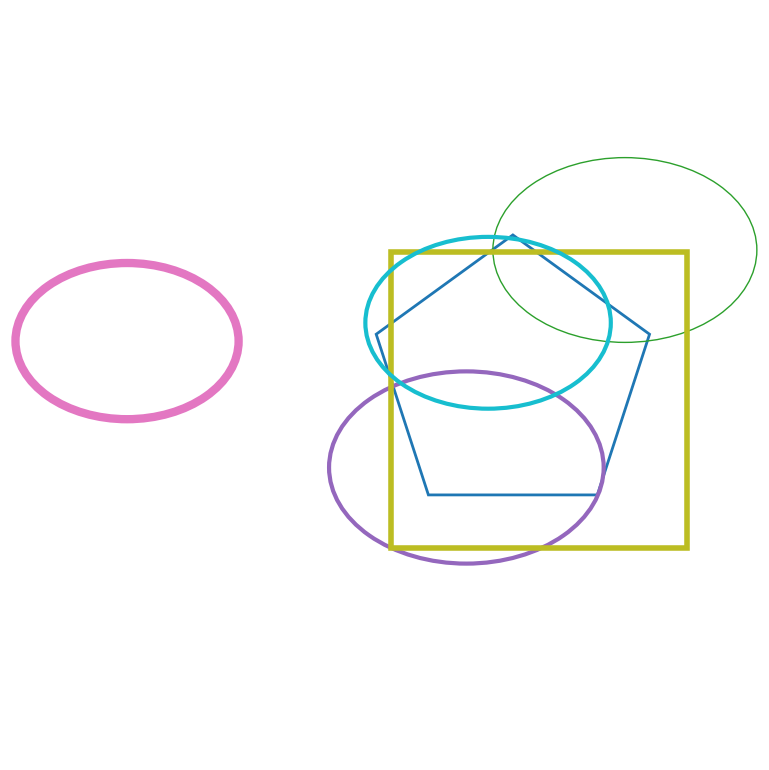[{"shape": "pentagon", "thickness": 1, "radius": 0.93, "center": [0.666, 0.508]}, {"shape": "oval", "thickness": 0.5, "radius": 0.86, "center": [0.812, 0.675]}, {"shape": "oval", "thickness": 1.5, "radius": 0.89, "center": [0.606, 0.393]}, {"shape": "oval", "thickness": 3, "radius": 0.72, "center": [0.165, 0.557]}, {"shape": "square", "thickness": 2, "radius": 0.96, "center": [0.7, 0.481]}, {"shape": "oval", "thickness": 1.5, "radius": 0.8, "center": [0.634, 0.581]}]